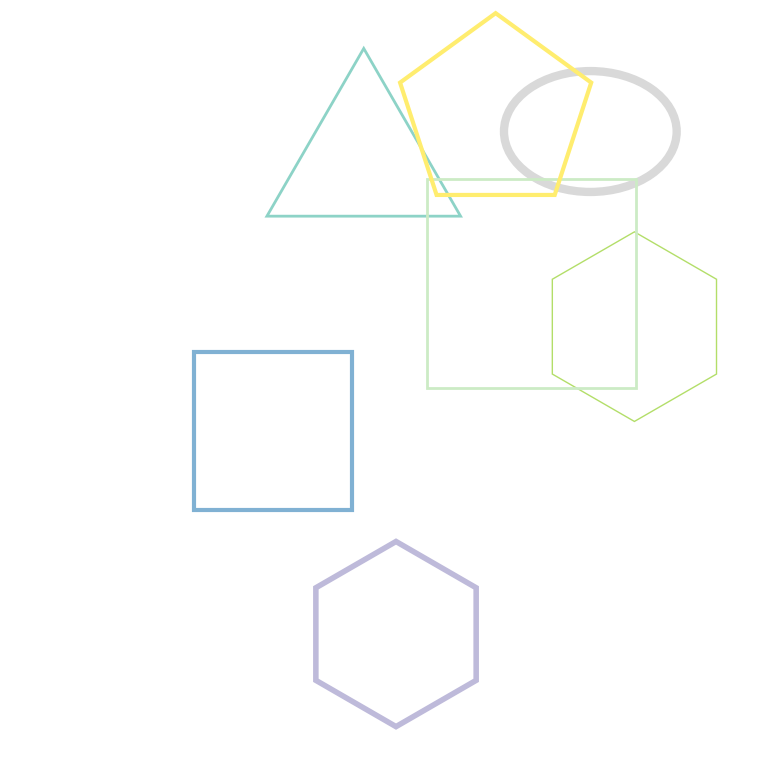[{"shape": "triangle", "thickness": 1, "radius": 0.73, "center": [0.472, 0.792]}, {"shape": "hexagon", "thickness": 2, "radius": 0.6, "center": [0.514, 0.177]}, {"shape": "square", "thickness": 1.5, "radius": 0.51, "center": [0.355, 0.441]}, {"shape": "hexagon", "thickness": 0.5, "radius": 0.62, "center": [0.824, 0.576]}, {"shape": "oval", "thickness": 3, "radius": 0.56, "center": [0.767, 0.829]}, {"shape": "square", "thickness": 1, "radius": 0.68, "center": [0.691, 0.632]}, {"shape": "pentagon", "thickness": 1.5, "radius": 0.65, "center": [0.644, 0.852]}]